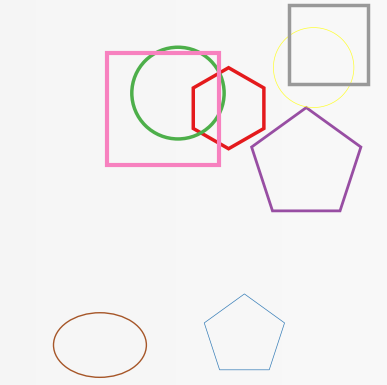[{"shape": "hexagon", "thickness": 2.5, "radius": 0.53, "center": [0.59, 0.719]}, {"shape": "pentagon", "thickness": 0.5, "radius": 0.54, "center": [0.631, 0.128]}, {"shape": "circle", "thickness": 2.5, "radius": 0.6, "center": [0.459, 0.758]}, {"shape": "pentagon", "thickness": 2, "radius": 0.74, "center": [0.79, 0.572]}, {"shape": "circle", "thickness": 0.5, "radius": 0.52, "center": [0.809, 0.825]}, {"shape": "oval", "thickness": 1, "radius": 0.6, "center": [0.258, 0.104]}, {"shape": "square", "thickness": 3, "radius": 0.73, "center": [0.421, 0.717]}, {"shape": "square", "thickness": 2.5, "radius": 0.51, "center": [0.847, 0.884]}]